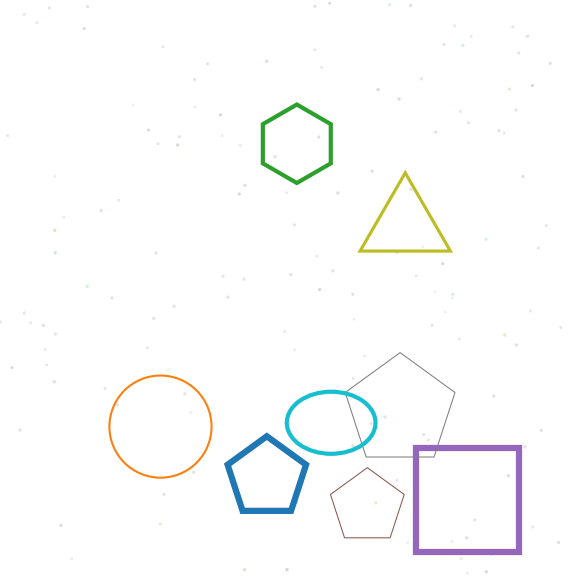[{"shape": "pentagon", "thickness": 3, "radius": 0.36, "center": [0.462, 0.172]}, {"shape": "circle", "thickness": 1, "radius": 0.44, "center": [0.278, 0.26]}, {"shape": "hexagon", "thickness": 2, "radius": 0.34, "center": [0.514, 0.75]}, {"shape": "square", "thickness": 3, "radius": 0.45, "center": [0.81, 0.134]}, {"shape": "pentagon", "thickness": 0.5, "radius": 0.34, "center": [0.636, 0.122]}, {"shape": "pentagon", "thickness": 0.5, "radius": 0.5, "center": [0.693, 0.289]}, {"shape": "triangle", "thickness": 1.5, "radius": 0.45, "center": [0.702, 0.61]}, {"shape": "oval", "thickness": 2, "radius": 0.38, "center": [0.573, 0.267]}]